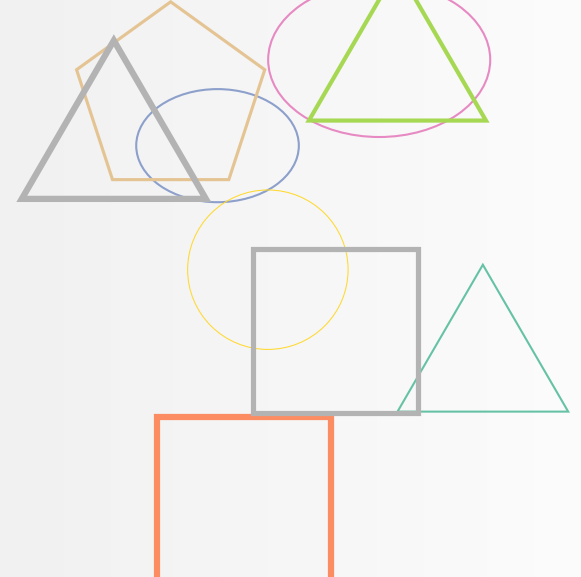[{"shape": "triangle", "thickness": 1, "radius": 0.85, "center": [0.831, 0.371]}, {"shape": "square", "thickness": 3, "radius": 0.75, "center": [0.42, 0.128]}, {"shape": "oval", "thickness": 1, "radius": 0.7, "center": [0.374, 0.747]}, {"shape": "oval", "thickness": 1, "radius": 0.96, "center": [0.652, 0.896]}, {"shape": "triangle", "thickness": 2, "radius": 0.88, "center": [0.684, 0.878]}, {"shape": "circle", "thickness": 0.5, "radius": 0.69, "center": [0.461, 0.532]}, {"shape": "pentagon", "thickness": 1.5, "radius": 0.85, "center": [0.294, 0.826]}, {"shape": "triangle", "thickness": 3, "radius": 0.91, "center": [0.196, 0.746]}, {"shape": "square", "thickness": 2.5, "radius": 0.71, "center": [0.578, 0.426]}]